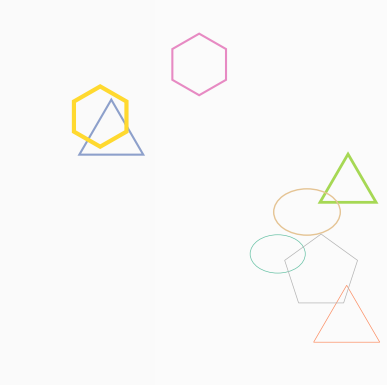[{"shape": "oval", "thickness": 0.5, "radius": 0.36, "center": [0.717, 0.34]}, {"shape": "triangle", "thickness": 0.5, "radius": 0.49, "center": [0.895, 0.16]}, {"shape": "triangle", "thickness": 1.5, "radius": 0.48, "center": [0.287, 0.646]}, {"shape": "hexagon", "thickness": 1.5, "radius": 0.4, "center": [0.514, 0.833]}, {"shape": "triangle", "thickness": 2, "radius": 0.42, "center": [0.898, 0.516]}, {"shape": "hexagon", "thickness": 3, "radius": 0.39, "center": [0.259, 0.697]}, {"shape": "oval", "thickness": 1, "radius": 0.43, "center": [0.792, 0.449]}, {"shape": "pentagon", "thickness": 0.5, "radius": 0.49, "center": [0.829, 0.293]}]